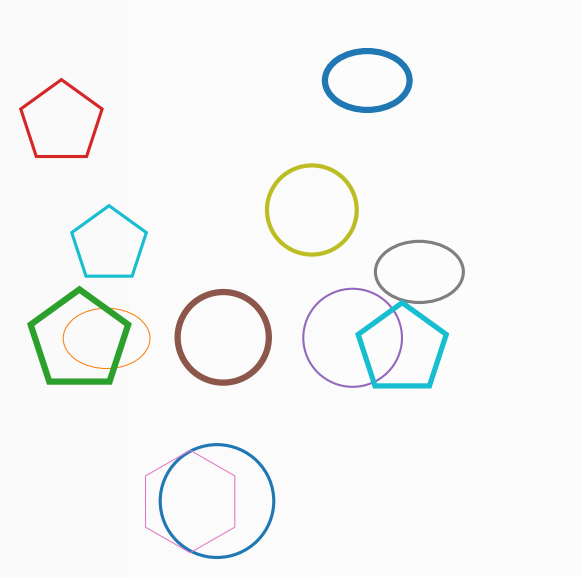[{"shape": "circle", "thickness": 1.5, "radius": 0.49, "center": [0.373, 0.132]}, {"shape": "oval", "thickness": 3, "radius": 0.36, "center": [0.632, 0.86]}, {"shape": "oval", "thickness": 0.5, "radius": 0.37, "center": [0.183, 0.413]}, {"shape": "pentagon", "thickness": 3, "radius": 0.44, "center": [0.137, 0.41]}, {"shape": "pentagon", "thickness": 1.5, "radius": 0.37, "center": [0.106, 0.788]}, {"shape": "circle", "thickness": 1, "radius": 0.42, "center": [0.607, 0.414]}, {"shape": "circle", "thickness": 3, "radius": 0.39, "center": [0.384, 0.415]}, {"shape": "hexagon", "thickness": 0.5, "radius": 0.44, "center": [0.327, 0.131]}, {"shape": "oval", "thickness": 1.5, "radius": 0.38, "center": [0.722, 0.528]}, {"shape": "circle", "thickness": 2, "radius": 0.39, "center": [0.537, 0.636]}, {"shape": "pentagon", "thickness": 1.5, "radius": 0.34, "center": [0.188, 0.575]}, {"shape": "pentagon", "thickness": 2.5, "radius": 0.4, "center": [0.692, 0.395]}]